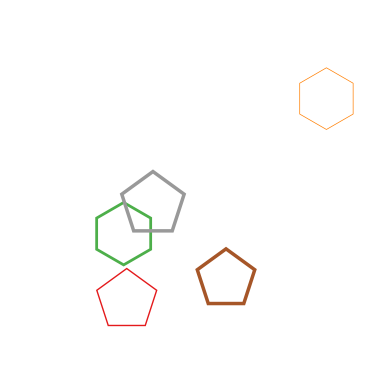[{"shape": "pentagon", "thickness": 1, "radius": 0.41, "center": [0.329, 0.221]}, {"shape": "hexagon", "thickness": 2, "radius": 0.41, "center": [0.321, 0.393]}, {"shape": "hexagon", "thickness": 0.5, "radius": 0.4, "center": [0.848, 0.744]}, {"shape": "pentagon", "thickness": 2.5, "radius": 0.39, "center": [0.587, 0.275]}, {"shape": "pentagon", "thickness": 2.5, "radius": 0.43, "center": [0.397, 0.469]}]